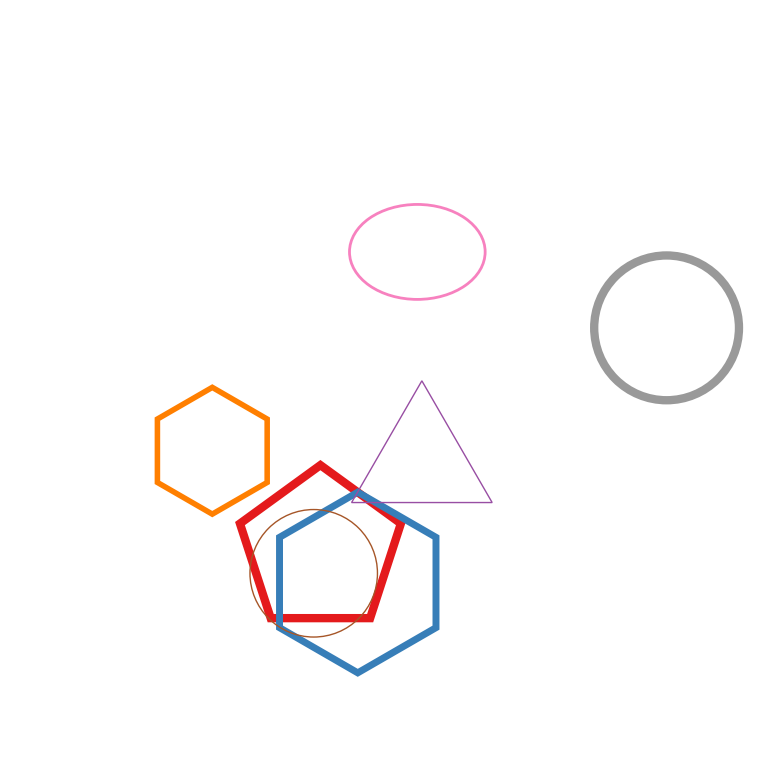[{"shape": "pentagon", "thickness": 3, "radius": 0.55, "center": [0.416, 0.286]}, {"shape": "hexagon", "thickness": 2.5, "radius": 0.59, "center": [0.465, 0.244]}, {"shape": "triangle", "thickness": 0.5, "radius": 0.53, "center": [0.548, 0.4]}, {"shape": "hexagon", "thickness": 2, "radius": 0.41, "center": [0.276, 0.415]}, {"shape": "circle", "thickness": 0.5, "radius": 0.41, "center": [0.407, 0.255]}, {"shape": "oval", "thickness": 1, "radius": 0.44, "center": [0.542, 0.673]}, {"shape": "circle", "thickness": 3, "radius": 0.47, "center": [0.866, 0.574]}]